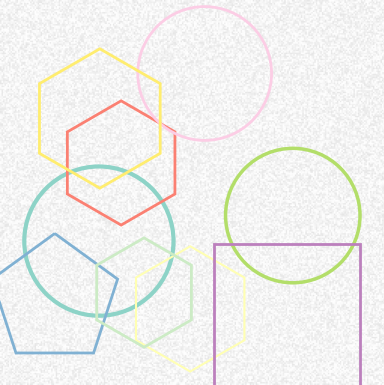[{"shape": "circle", "thickness": 3, "radius": 0.97, "center": [0.257, 0.374]}, {"shape": "hexagon", "thickness": 1.5, "radius": 0.81, "center": [0.494, 0.198]}, {"shape": "hexagon", "thickness": 2, "radius": 0.81, "center": [0.315, 0.577]}, {"shape": "pentagon", "thickness": 2, "radius": 0.86, "center": [0.142, 0.222]}, {"shape": "circle", "thickness": 2.5, "radius": 0.87, "center": [0.76, 0.44]}, {"shape": "circle", "thickness": 2, "radius": 0.87, "center": [0.532, 0.809]}, {"shape": "square", "thickness": 2, "radius": 0.95, "center": [0.746, 0.176]}, {"shape": "hexagon", "thickness": 2, "radius": 0.71, "center": [0.374, 0.24]}, {"shape": "hexagon", "thickness": 2, "radius": 0.91, "center": [0.259, 0.692]}]